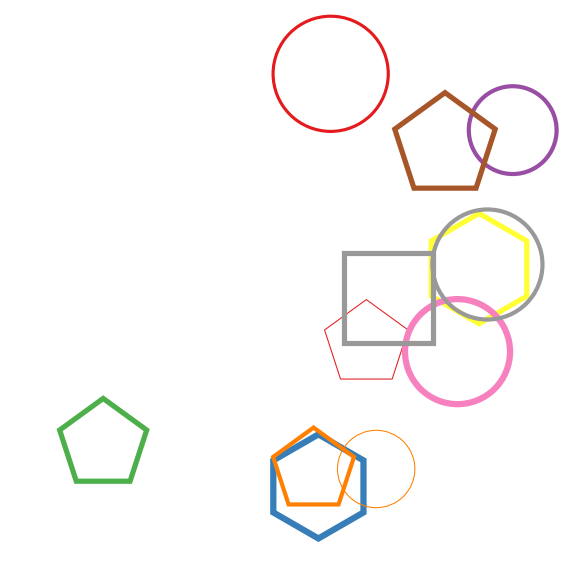[{"shape": "circle", "thickness": 1.5, "radius": 0.5, "center": [0.573, 0.871]}, {"shape": "pentagon", "thickness": 0.5, "radius": 0.38, "center": [0.634, 0.404]}, {"shape": "hexagon", "thickness": 3, "radius": 0.45, "center": [0.551, 0.157]}, {"shape": "pentagon", "thickness": 2.5, "radius": 0.4, "center": [0.179, 0.23]}, {"shape": "circle", "thickness": 2, "radius": 0.38, "center": [0.888, 0.774]}, {"shape": "pentagon", "thickness": 2, "radius": 0.37, "center": [0.543, 0.185]}, {"shape": "circle", "thickness": 0.5, "radius": 0.33, "center": [0.651, 0.187]}, {"shape": "hexagon", "thickness": 2.5, "radius": 0.48, "center": [0.83, 0.534]}, {"shape": "pentagon", "thickness": 2.5, "radius": 0.46, "center": [0.771, 0.747]}, {"shape": "circle", "thickness": 3, "radius": 0.45, "center": [0.792, 0.39]}, {"shape": "circle", "thickness": 2, "radius": 0.48, "center": [0.844, 0.541]}, {"shape": "square", "thickness": 2.5, "radius": 0.39, "center": [0.672, 0.483]}]